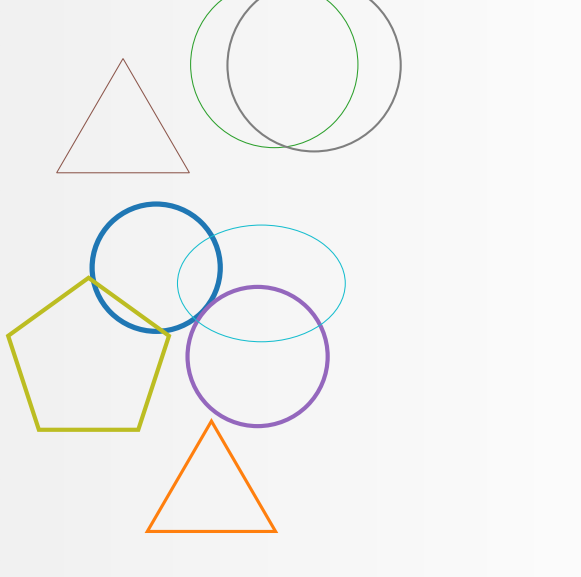[{"shape": "circle", "thickness": 2.5, "radius": 0.55, "center": [0.269, 0.536]}, {"shape": "triangle", "thickness": 1.5, "radius": 0.64, "center": [0.364, 0.143]}, {"shape": "circle", "thickness": 0.5, "radius": 0.72, "center": [0.472, 0.887]}, {"shape": "circle", "thickness": 2, "radius": 0.6, "center": [0.443, 0.382]}, {"shape": "triangle", "thickness": 0.5, "radius": 0.66, "center": [0.212, 0.766]}, {"shape": "circle", "thickness": 1, "radius": 0.75, "center": [0.54, 0.886]}, {"shape": "pentagon", "thickness": 2, "radius": 0.73, "center": [0.152, 0.373]}, {"shape": "oval", "thickness": 0.5, "radius": 0.72, "center": [0.45, 0.508]}]